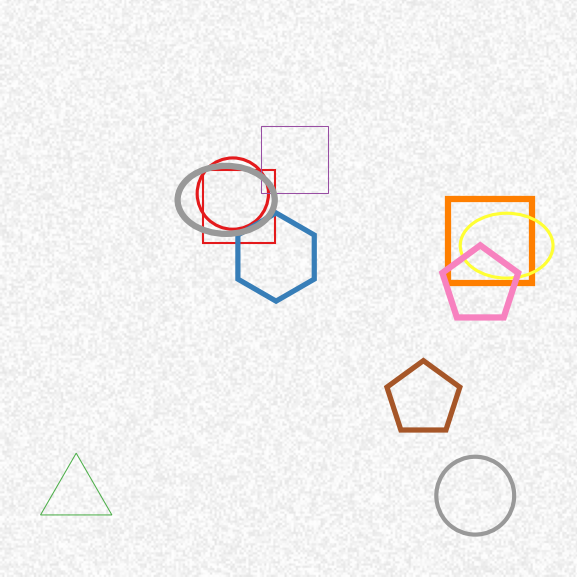[{"shape": "square", "thickness": 1, "radius": 0.31, "center": [0.414, 0.642]}, {"shape": "circle", "thickness": 1.5, "radius": 0.31, "center": [0.403, 0.664]}, {"shape": "hexagon", "thickness": 2.5, "radius": 0.38, "center": [0.478, 0.554]}, {"shape": "triangle", "thickness": 0.5, "radius": 0.36, "center": [0.132, 0.143]}, {"shape": "square", "thickness": 0.5, "radius": 0.29, "center": [0.51, 0.723]}, {"shape": "square", "thickness": 3, "radius": 0.36, "center": [0.848, 0.582]}, {"shape": "oval", "thickness": 1.5, "radius": 0.4, "center": [0.877, 0.574]}, {"shape": "pentagon", "thickness": 2.5, "radius": 0.33, "center": [0.733, 0.308]}, {"shape": "pentagon", "thickness": 3, "radius": 0.35, "center": [0.832, 0.505]}, {"shape": "circle", "thickness": 2, "radius": 0.34, "center": [0.823, 0.141]}, {"shape": "oval", "thickness": 3, "radius": 0.42, "center": [0.392, 0.653]}]